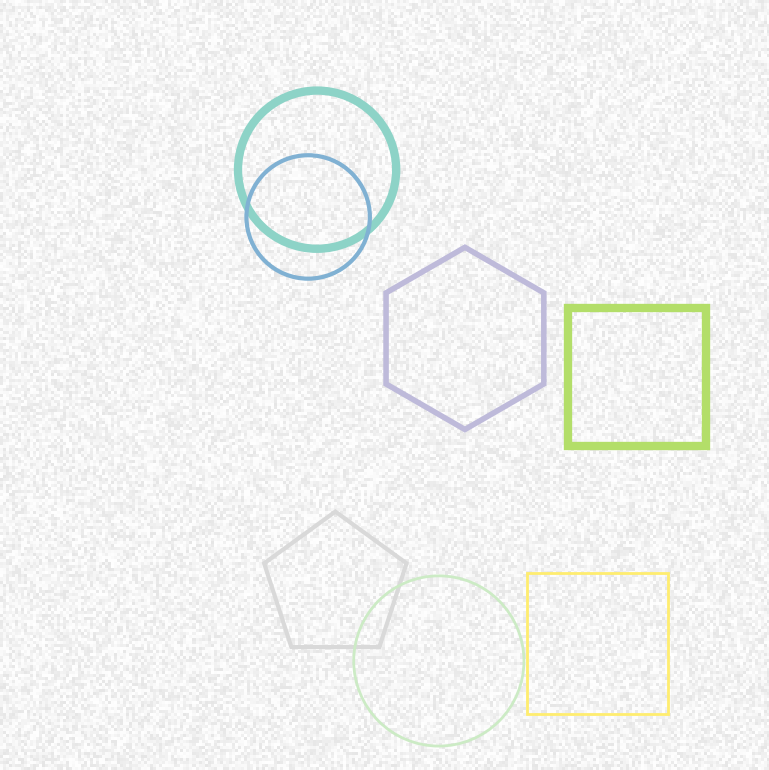[{"shape": "circle", "thickness": 3, "radius": 0.51, "center": [0.412, 0.78]}, {"shape": "hexagon", "thickness": 2, "radius": 0.59, "center": [0.604, 0.561]}, {"shape": "circle", "thickness": 1.5, "radius": 0.4, "center": [0.4, 0.718]}, {"shape": "square", "thickness": 3, "radius": 0.45, "center": [0.827, 0.51]}, {"shape": "pentagon", "thickness": 1.5, "radius": 0.49, "center": [0.436, 0.238]}, {"shape": "circle", "thickness": 1, "radius": 0.55, "center": [0.57, 0.142]}, {"shape": "square", "thickness": 1, "radius": 0.46, "center": [0.776, 0.165]}]